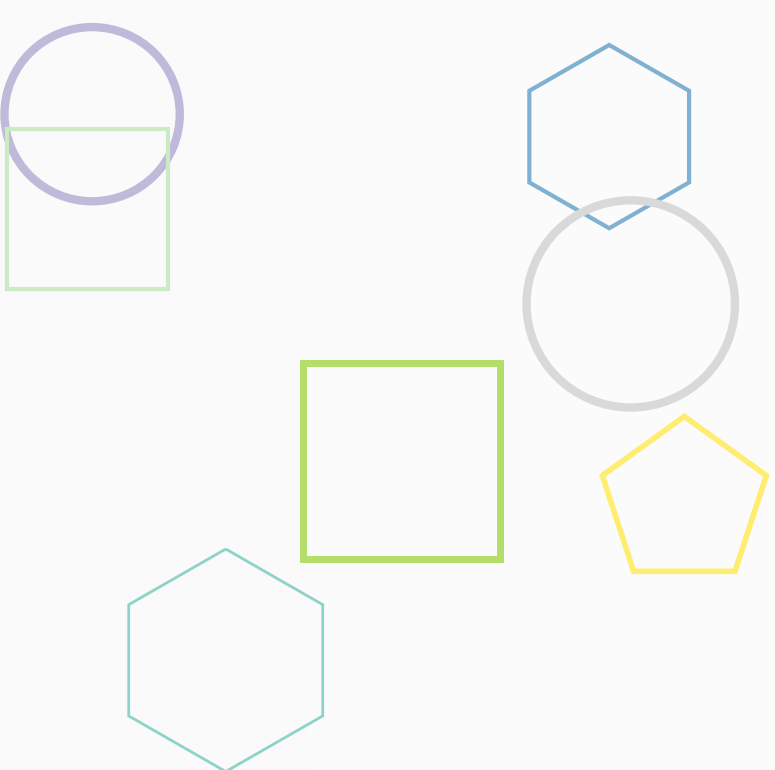[{"shape": "hexagon", "thickness": 1, "radius": 0.72, "center": [0.291, 0.142]}, {"shape": "circle", "thickness": 3, "radius": 0.57, "center": [0.119, 0.852]}, {"shape": "hexagon", "thickness": 1.5, "radius": 0.6, "center": [0.786, 0.823]}, {"shape": "square", "thickness": 2.5, "radius": 0.64, "center": [0.518, 0.401]}, {"shape": "circle", "thickness": 3, "radius": 0.67, "center": [0.814, 0.605]}, {"shape": "square", "thickness": 1.5, "radius": 0.52, "center": [0.113, 0.728]}, {"shape": "pentagon", "thickness": 2, "radius": 0.56, "center": [0.883, 0.348]}]